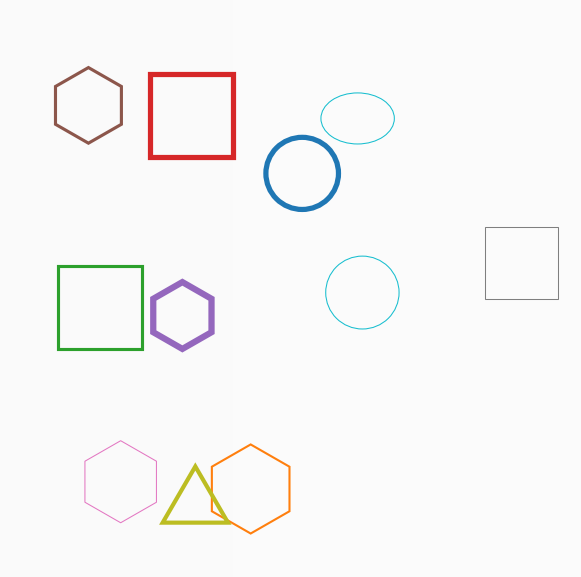[{"shape": "circle", "thickness": 2.5, "radius": 0.31, "center": [0.52, 0.699]}, {"shape": "hexagon", "thickness": 1, "radius": 0.39, "center": [0.431, 0.152]}, {"shape": "square", "thickness": 1.5, "radius": 0.36, "center": [0.172, 0.466]}, {"shape": "square", "thickness": 2.5, "radius": 0.36, "center": [0.329, 0.8]}, {"shape": "hexagon", "thickness": 3, "radius": 0.29, "center": [0.314, 0.453]}, {"shape": "hexagon", "thickness": 1.5, "radius": 0.33, "center": [0.152, 0.817]}, {"shape": "hexagon", "thickness": 0.5, "radius": 0.36, "center": [0.208, 0.165]}, {"shape": "square", "thickness": 0.5, "radius": 0.31, "center": [0.897, 0.543]}, {"shape": "triangle", "thickness": 2, "radius": 0.32, "center": [0.336, 0.127]}, {"shape": "circle", "thickness": 0.5, "radius": 0.32, "center": [0.623, 0.493]}, {"shape": "oval", "thickness": 0.5, "radius": 0.32, "center": [0.615, 0.794]}]